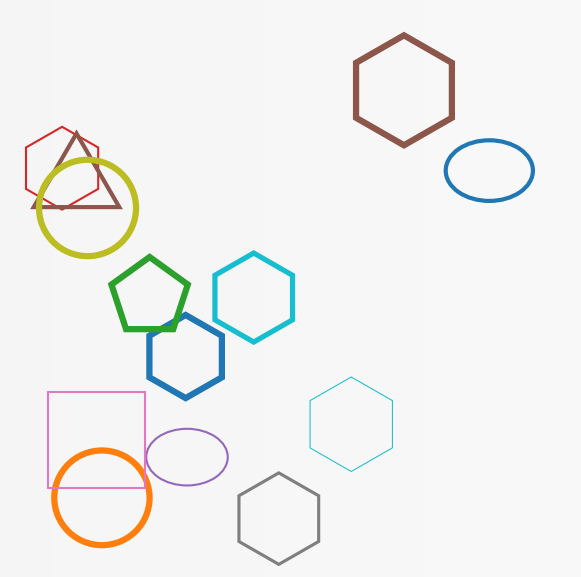[{"shape": "hexagon", "thickness": 3, "radius": 0.36, "center": [0.319, 0.382]}, {"shape": "oval", "thickness": 2, "radius": 0.38, "center": [0.842, 0.704]}, {"shape": "circle", "thickness": 3, "radius": 0.41, "center": [0.175, 0.137]}, {"shape": "pentagon", "thickness": 3, "radius": 0.35, "center": [0.257, 0.485]}, {"shape": "hexagon", "thickness": 1, "radius": 0.36, "center": [0.107, 0.708]}, {"shape": "oval", "thickness": 1, "radius": 0.35, "center": [0.322, 0.208]}, {"shape": "hexagon", "thickness": 3, "radius": 0.48, "center": [0.695, 0.843]}, {"shape": "triangle", "thickness": 2, "radius": 0.42, "center": [0.132, 0.683]}, {"shape": "square", "thickness": 1, "radius": 0.42, "center": [0.166, 0.237]}, {"shape": "hexagon", "thickness": 1.5, "radius": 0.4, "center": [0.48, 0.101]}, {"shape": "circle", "thickness": 3, "radius": 0.42, "center": [0.151, 0.639]}, {"shape": "hexagon", "thickness": 2.5, "radius": 0.39, "center": [0.437, 0.484]}, {"shape": "hexagon", "thickness": 0.5, "radius": 0.41, "center": [0.604, 0.265]}]